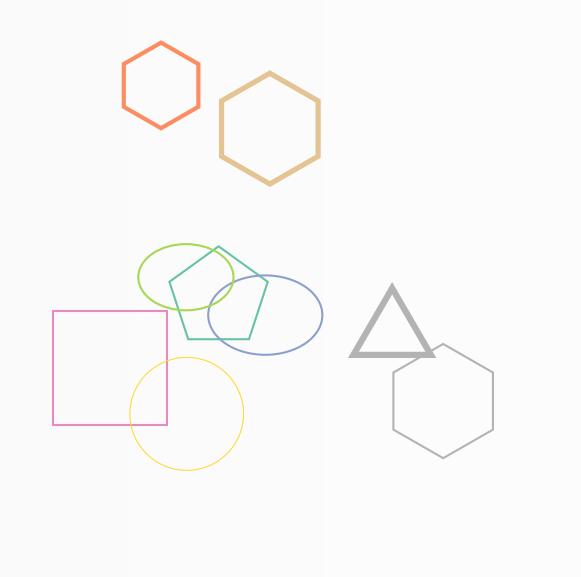[{"shape": "pentagon", "thickness": 1, "radius": 0.44, "center": [0.376, 0.484]}, {"shape": "hexagon", "thickness": 2, "radius": 0.37, "center": [0.277, 0.851]}, {"shape": "oval", "thickness": 1, "radius": 0.49, "center": [0.456, 0.454]}, {"shape": "square", "thickness": 1, "radius": 0.49, "center": [0.189, 0.362]}, {"shape": "oval", "thickness": 1, "radius": 0.41, "center": [0.32, 0.519]}, {"shape": "circle", "thickness": 0.5, "radius": 0.49, "center": [0.321, 0.282]}, {"shape": "hexagon", "thickness": 2.5, "radius": 0.48, "center": [0.464, 0.776]}, {"shape": "hexagon", "thickness": 1, "radius": 0.49, "center": [0.762, 0.305]}, {"shape": "triangle", "thickness": 3, "radius": 0.38, "center": [0.675, 0.423]}]